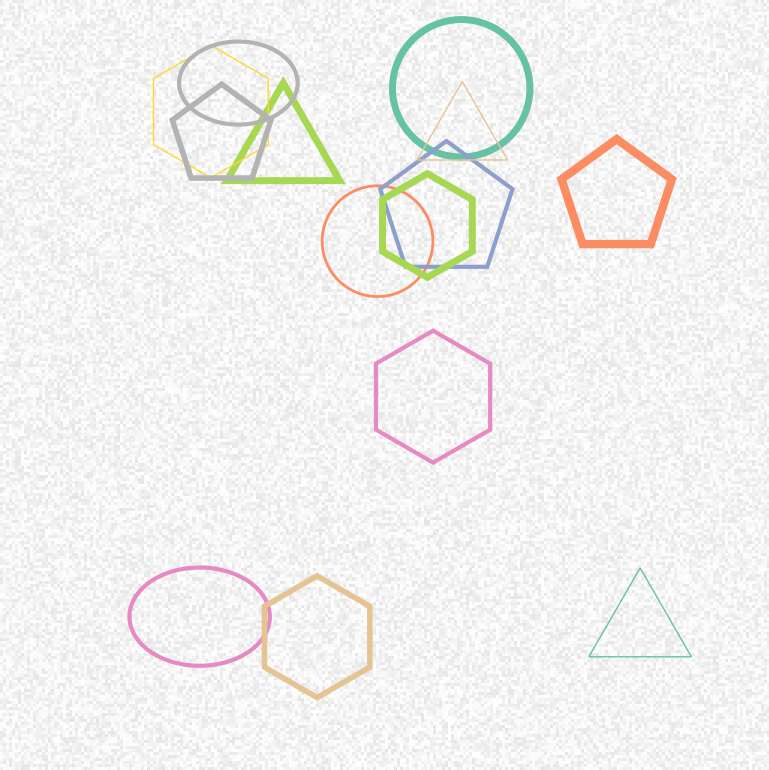[{"shape": "circle", "thickness": 2.5, "radius": 0.45, "center": [0.599, 0.885]}, {"shape": "triangle", "thickness": 0.5, "radius": 0.38, "center": [0.831, 0.185]}, {"shape": "circle", "thickness": 1, "radius": 0.36, "center": [0.49, 0.687]}, {"shape": "pentagon", "thickness": 3, "radius": 0.38, "center": [0.801, 0.744]}, {"shape": "pentagon", "thickness": 1.5, "radius": 0.45, "center": [0.58, 0.727]}, {"shape": "oval", "thickness": 1.5, "radius": 0.46, "center": [0.259, 0.199]}, {"shape": "hexagon", "thickness": 1.5, "radius": 0.43, "center": [0.562, 0.485]}, {"shape": "hexagon", "thickness": 2.5, "radius": 0.34, "center": [0.555, 0.707]}, {"shape": "triangle", "thickness": 2.5, "radius": 0.42, "center": [0.368, 0.808]}, {"shape": "hexagon", "thickness": 0.5, "radius": 0.43, "center": [0.274, 0.855]}, {"shape": "hexagon", "thickness": 2, "radius": 0.39, "center": [0.412, 0.173]}, {"shape": "triangle", "thickness": 0.5, "radius": 0.34, "center": [0.6, 0.826]}, {"shape": "pentagon", "thickness": 2, "radius": 0.34, "center": [0.288, 0.823]}, {"shape": "oval", "thickness": 1.5, "radius": 0.39, "center": [0.31, 0.892]}]